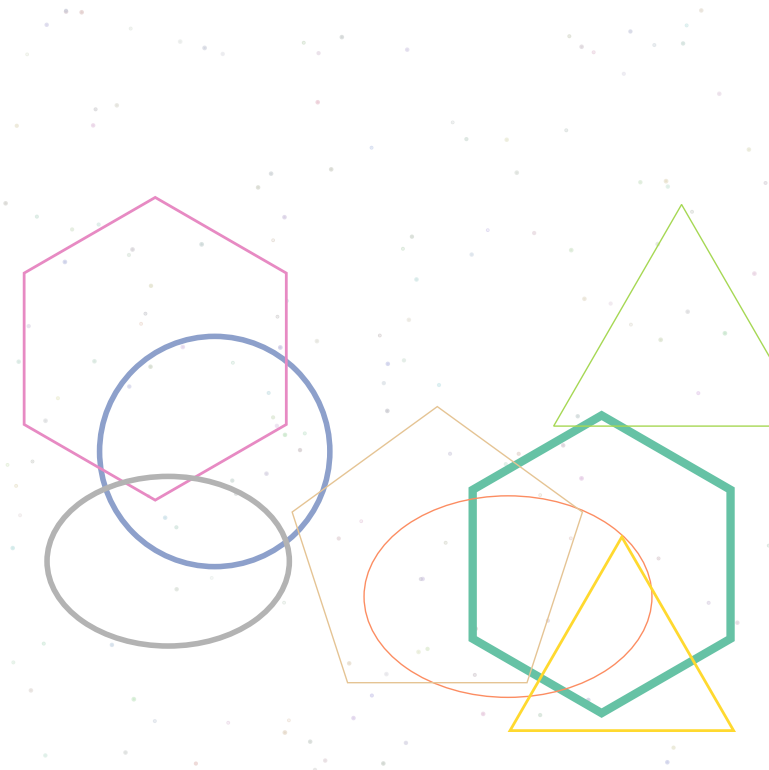[{"shape": "hexagon", "thickness": 3, "radius": 0.97, "center": [0.781, 0.267]}, {"shape": "oval", "thickness": 0.5, "radius": 0.93, "center": [0.66, 0.225]}, {"shape": "circle", "thickness": 2, "radius": 0.75, "center": [0.279, 0.414]}, {"shape": "hexagon", "thickness": 1, "radius": 0.98, "center": [0.202, 0.547]}, {"shape": "triangle", "thickness": 0.5, "radius": 0.96, "center": [0.885, 0.543]}, {"shape": "triangle", "thickness": 1, "radius": 0.84, "center": [0.808, 0.135]}, {"shape": "pentagon", "thickness": 0.5, "radius": 0.99, "center": [0.568, 0.274]}, {"shape": "oval", "thickness": 2, "radius": 0.79, "center": [0.218, 0.271]}]